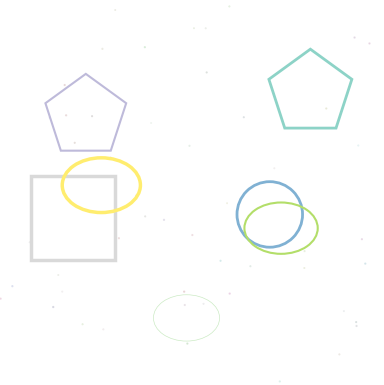[{"shape": "pentagon", "thickness": 2, "radius": 0.57, "center": [0.806, 0.759]}, {"shape": "pentagon", "thickness": 1.5, "radius": 0.55, "center": [0.223, 0.698]}, {"shape": "circle", "thickness": 2, "radius": 0.43, "center": [0.701, 0.443]}, {"shape": "oval", "thickness": 1.5, "radius": 0.48, "center": [0.73, 0.407]}, {"shape": "square", "thickness": 2.5, "radius": 0.55, "center": [0.19, 0.434]}, {"shape": "oval", "thickness": 0.5, "radius": 0.43, "center": [0.484, 0.174]}, {"shape": "oval", "thickness": 2.5, "radius": 0.51, "center": [0.263, 0.519]}]